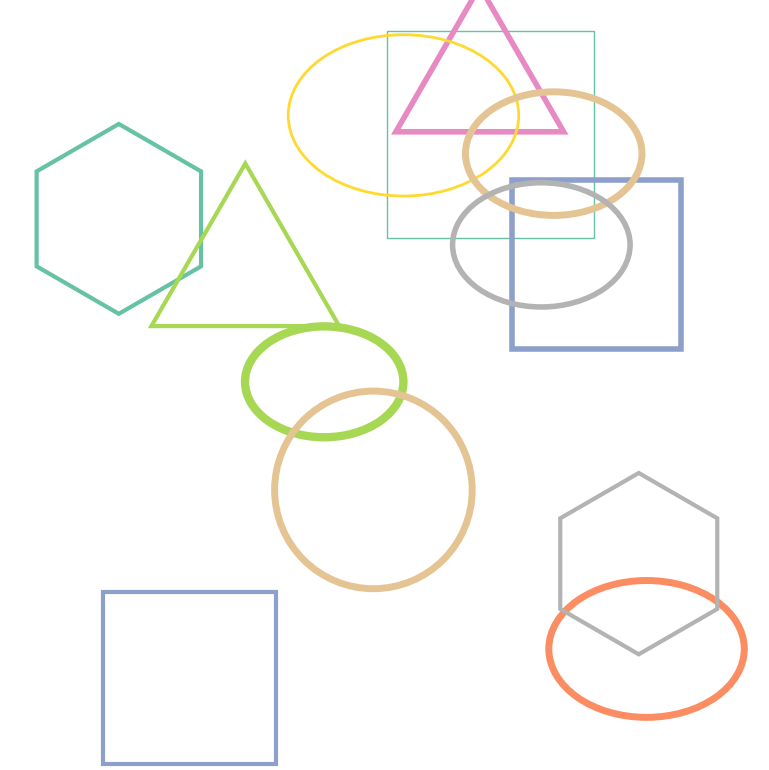[{"shape": "hexagon", "thickness": 1.5, "radius": 0.62, "center": [0.154, 0.716]}, {"shape": "square", "thickness": 0.5, "radius": 0.67, "center": [0.638, 0.826]}, {"shape": "oval", "thickness": 2.5, "radius": 0.63, "center": [0.84, 0.157]}, {"shape": "square", "thickness": 1.5, "radius": 0.56, "center": [0.246, 0.119]}, {"shape": "square", "thickness": 2, "radius": 0.55, "center": [0.775, 0.657]}, {"shape": "triangle", "thickness": 2, "radius": 0.63, "center": [0.623, 0.892]}, {"shape": "triangle", "thickness": 1.5, "radius": 0.7, "center": [0.319, 0.647]}, {"shape": "oval", "thickness": 3, "radius": 0.51, "center": [0.421, 0.504]}, {"shape": "oval", "thickness": 1, "radius": 0.75, "center": [0.524, 0.85]}, {"shape": "circle", "thickness": 2.5, "radius": 0.64, "center": [0.485, 0.364]}, {"shape": "oval", "thickness": 2.5, "radius": 0.57, "center": [0.719, 0.8]}, {"shape": "hexagon", "thickness": 1.5, "radius": 0.59, "center": [0.83, 0.268]}, {"shape": "oval", "thickness": 2, "radius": 0.58, "center": [0.703, 0.682]}]